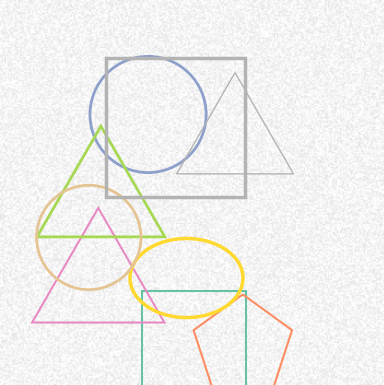[{"shape": "square", "thickness": 1.5, "radius": 0.68, "center": [0.505, 0.108]}, {"shape": "pentagon", "thickness": 1.5, "radius": 0.67, "center": [0.631, 0.101]}, {"shape": "circle", "thickness": 2, "radius": 0.75, "center": [0.385, 0.703]}, {"shape": "triangle", "thickness": 1.5, "radius": 0.99, "center": [0.255, 0.262]}, {"shape": "triangle", "thickness": 2, "radius": 0.96, "center": [0.262, 0.481]}, {"shape": "oval", "thickness": 2.5, "radius": 0.73, "center": [0.484, 0.278]}, {"shape": "circle", "thickness": 2, "radius": 0.68, "center": [0.231, 0.383]}, {"shape": "triangle", "thickness": 1, "radius": 0.88, "center": [0.61, 0.636]}, {"shape": "square", "thickness": 2.5, "radius": 0.9, "center": [0.457, 0.668]}]